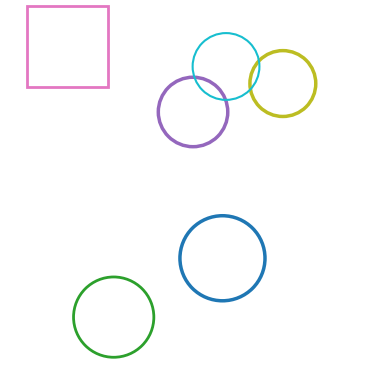[{"shape": "circle", "thickness": 2.5, "radius": 0.55, "center": [0.578, 0.329]}, {"shape": "circle", "thickness": 2, "radius": 0.52, "center": [0.295, 0.176]}, {"shape": "circle", "thickness": 2.5, "radius": 0.45, "center": [0.501, 0.709]}, {"shape": "square", "thickness": 2, "radius": 0.53, "center": [0.176, 0.879]}, {"shape": "circle", "thickness": 2.5, "radius": 0.43, "center": [0.735, 0.783]}, {"shape": "circle", "thickness": 1.5, "radius": 0.43, "center": [0.587, 0.827]}]